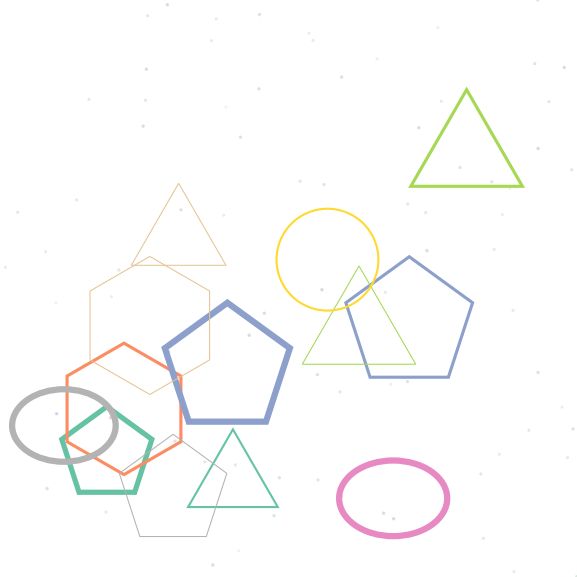[{"shape": "triangle", "thickness": 1, "radius": 0.45, "center": [0.403, 0.166]}, {"shape": "pentagon", "thickness": 2.5, "radius": 0.41, "center": [0.185, 0.213]}, {"shape": "hexagon", "thickness": 1.5, "radius": 0.57, "center": [0.215, 0.291]}, {"shape": "pentagon", "thickness": 1.5, "radius": 0.58, "center": [0.709, 0.439]}, {"shape": "pentagon", "thickness": 3, "radius": 0.57, "center": [0.394, 0.361]}, {"shape": "oval", "thickness": 3, "radius": 0.47, "center": [0.681, 0.136]}, {"shape": "triangle", "thickness": 0.5, "radius": 0.57, "center": [0.622, 0.425]}, {"shape": "triangle", "thickness": 1.5, "radius": 0.56, "center": [0.808, 0.732]}, {"shape": "circle", "thickness": 1, "radius": 0.44, "center": [0.567, 0.549]}, {"shape": "triangle", "thickness": 0.5, "radius": 0.47, "center": [0.309, 0.587]}, {"shape": "hexagon", "thickness": 0.5, "radius": 0.6, "center": [0.259, 0.436]}, {"shape": "pentagon", "thickness": 0.5, "radius": 0.49, "center": [0.3, 0.149]}, {"shape": "oval", "thickness": 3, "radius": 0.45, "center": [0.111, 0.262]}]